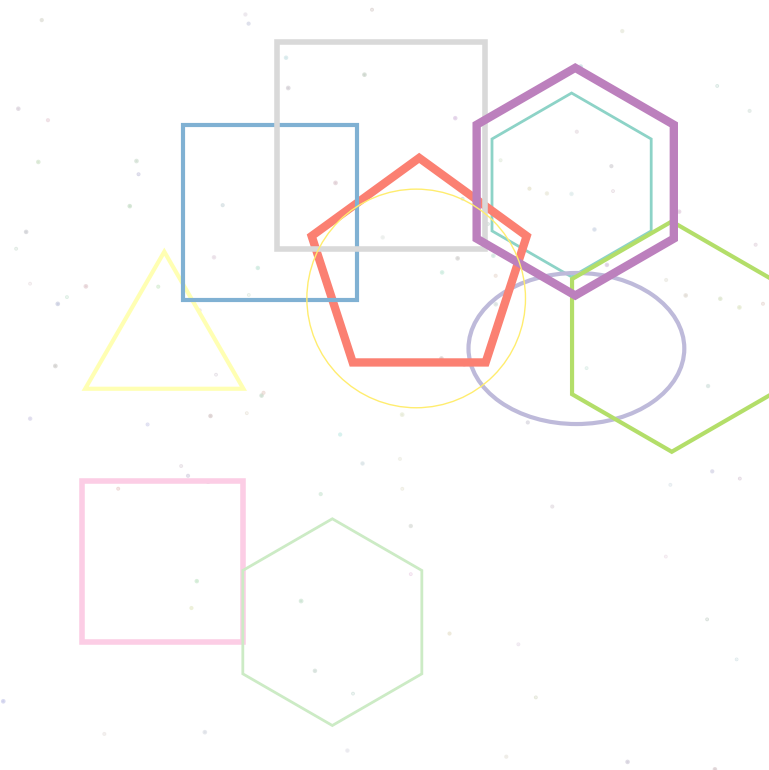[{"shape": "hexagon", "thickness": 1, "radius": 0.6, "center": [0.742, 0.76]}, {"shape": "triangle", "thickness": 1.5, "radius": 0.59, "center": [0.213, 0.554]}, {"shape": "oval", "thickness": 1.5, "radius": 0.7, "center": [0.749, 0.547]}, {"shape": "pentagon", "thickness": 3, "radius": 0.73, "center": [0.544, 0.648]}, {"shape": "square", "thickness": 1.5, "radius": 0.57, "center": [0.351, 0.724]}, {"shape": "hexagon", "thickness": 1.5, "radius": 0.75, "center": [0.872, 0.563]}, {"shape": "square", "thickness": 2, "radius": 0.52, "center": [0.211, 0.271]}, {"shape": "square", "thickness": 2, "radius": 0.67, "center": [0.495, 0.811]}, {"shape": "hexagon", "thickness": 3, "radius": 0.74, "center": [0.747, 0.764]}, {"shape": "hexagon", "thickness": 1, "radius": 0.67, "center": [0.432, 0.192]}, {"shape": "circle", "thickness": 0.5, "radius": 0.71, "center": [0.54, 0.612]}]